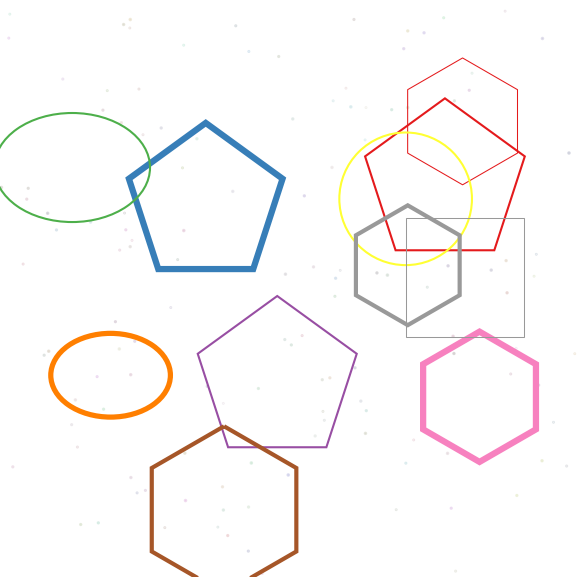[{"shape": "hexagon", "thickness": 0.5, "radius": 0.55, "center": [0.801, 0.789]}, {"shape": "pentagon", "thickness": 1, "radius": 0.73, "center": [0.77, 0.683]}, {"shape": "pentagon", "thickness": 3, "radius": 0.7, "center": [0.356, 0.646]}, {"shape": "oval", "thickness": 1, "radius": 0.67, "center": [0.125, 0.709]}, {"shape": "pentagon", "thickness": 1, "radius": 0.72, "center": [0.48, 0.342]}, {"shape": "oval", "thickness": 2.5, "radius": 0.52, "center": [0.192, 0.349]}, {"shape": "circle", "thickness": 1, "radius": 0.57, "center": [0.702, 0.655]}, {"shape": "hexagon", "thickness": 2, "radius": 0.72, "center": [0.388, 0.116]}, {"shape": "hexagon", "thickness": 3, "radius": 0.56, "center": [0.83, 0.312]}, {"shape": "hexagon", "thickness": 2, "radius": 0.52, "center": [0.706, 0.54]}, {"shape": "square", "thickness": 0.5, "radius": 0.51, "center": [0.805, 0.519]}]